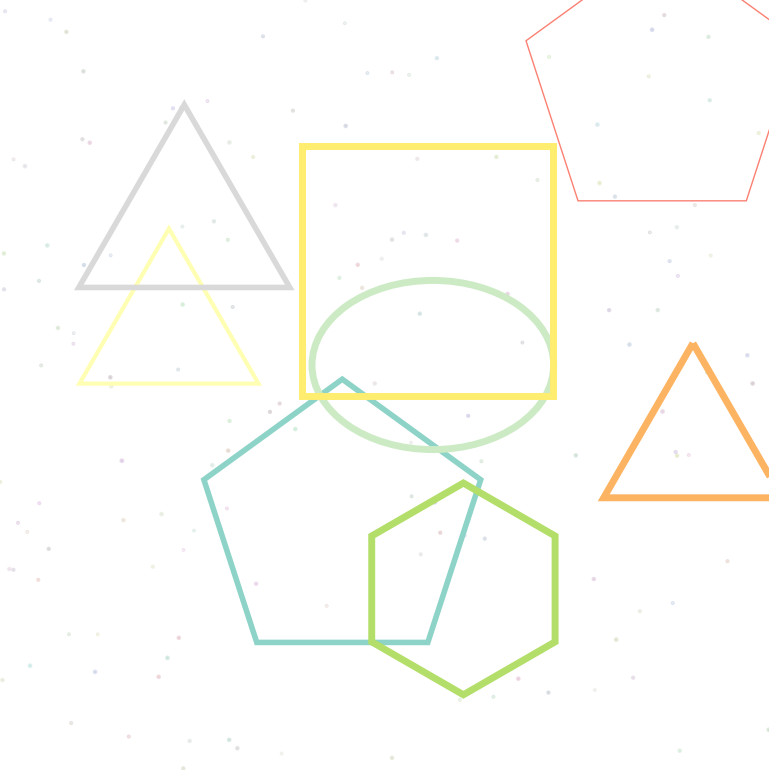[{"shape": "pentagon", "thickness": 2, "radius": 0.94, "center": [0.445, 0.319]}, {"shape": "triangle", "thickness": 1.5, "radius": 0.67, "center": [0.219, 0.569]}, {"shape": "pentagon", "thickness": 0.5, "radius": 0.93, "center": [0.86, 0.89]}, {"shape": "triangle", "thickness": 2.5, "radius": 0.67, "center": [0.9, 0.42]}, {"shape": "hexagon", "thickness": 2.5, "radius": 0.69, "center": [0.602, 0.235]}, {"shape": "triangle", "thickness": 2, "radius": 0.79, "center": [0.239, 0.706]}, {"shape": "oval", "thickness": 2.5, "radius": 0.78, "center": [0.562, 0.526]}, {"shape": "square", "thickness": 2.5, "radius": 0.81, "center": [0.555, 0.648]}]